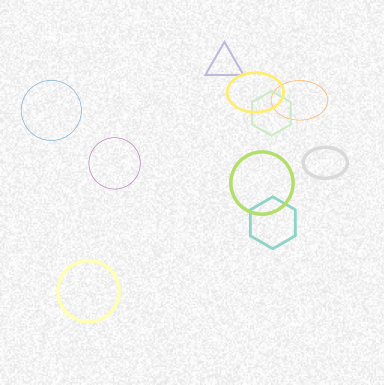[{"shape": "hexagon", "thickness": 2, "radius": 0.34, "center": [0.709, 0.421]}, {"shape": "circle", "thickness": 2.5, "radius": 0.4, "center": [0.23, 0.243]}, {"shape": "triangle", "thickness": 1.5, "radius": 0.29, "center": [0.583, 0.834]}, {"shape": "circle", "thickness": 0.5, "radius": 0.39, "center": [0.133, 0.713]}, {"shape": "oval", "thickness": 0.5, "radius": 0.37, "center": [0.778, 0.739]}, {"shape": "circle", "thickness": 2.5, "radius": 0.4, "center": [0.68, 0.525]}, {"shape": "oval", "thickness": 2.5, "radius": 0.29, "center": [0.845, 0.577]}, {"shape": "circle", "thickness": 0.5, "radius": 0.33, "center": [0.298, 0.576]}, {"shape": "hexagon", "thickness": 1.5, "radius": 0.29, "center": [0.705, 0.706]}, {"shape": "oval", "thickness": 2, "radius": 0.37, "center": [0.663, 0.76]}]